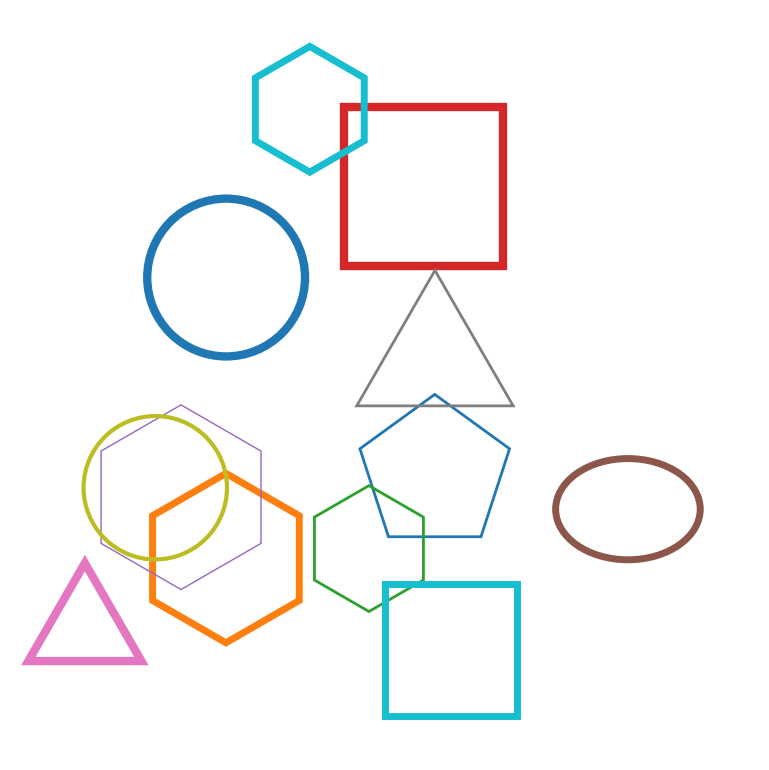[{"shape": "pentagon", "thickness": 1, "radius": 0.51, "center": [0.565, 0.386]}, {"shape": "circle", "thickness": 3, "radius": 0.51, "center": [0.294, 0.64]}, {"shape": "hexagon", "thickness": 2.5, "radius": 0.55, "center": [0.293, 0.275]}, {"shape": "hexagon", "thickness": 1, "radius": 0.41, "center": [0.479, 0.288]}, {"shape": "square", "thickness": 3, "radius": 0.52, "center": [0.55, 0.758]}, {"shape": "hexagon", "thickness": 0.5, "radius": 0.6, "center": [0.235, 0.354]}, {"shape": "oval", "thickness": 2.5, "radius": 0.47, "center": [0.816, 0.339]}, {"shape": "triangle", "thickness": 3, "radius": 0.42, "center": [0.11, 0.184]}, {"shape": "triangle", "thickness": 1, "radius": 0.59, "center": [0.565, 0.532]}, {"shape": "circle", "thickness": 1.5, "radius": 0.47, "center": [0.202, 0.367]}, {"shape": "hexagon", "thickness": 2.5, "radius": 0.41, "center": [0.402, 0.858]}, {"shape": "square", "thickness": 2.5, "radius": 0.43, "center": [0.585, 0.155]}]